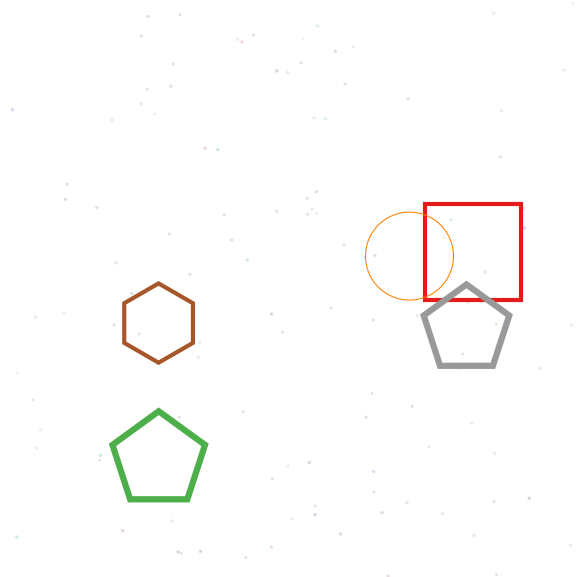[{"shape": "square", "thickness": 2, "radius": 0.41, "center": [0.819, 0.562]}, {"shape": "pentagon", "thickness": 3, "radius": 0.42, "center": [0.275, 0.203]}, {"shape": "circle", "thickness": 0.5, "radius": 0.38, "center": [0.709, 0.556]}, {"shape": "hexagon", "thickness": 2, "radius": 0.34, "center": [0.275, 0.44]}, {"shape": "pentagon", "thickness": 3, "radius": 0.39, "center": [0.808, 0.429]}]